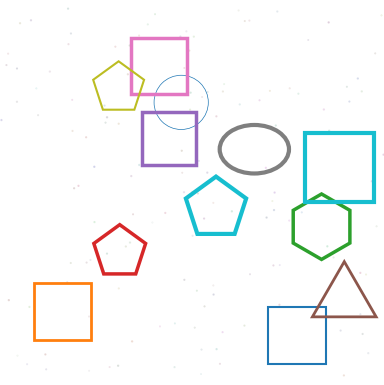[{"shape": "square", "thickness": 1.5, "radius": 0.37, "center": [0.771, 0.129]}, {"shape": "circle", "thickness": 0.5, "radius": 0.35, "center": [0.471, 0.734]}, {"shape": "square", "thickness": 2, "radius": 0.37, "center": [0.163, 0.191]}, {"shape": "hexagon", "thickness": 2.5, "radius": 0.42, "center": [0.835, 0.411]}, {"shape": "pentagon", "thickness": 2.5, "radius": 0.35, "center": [0.311, 0.346]}, {"shape": "square", "thickness": 2.5, "radius": 0.35, "center": [0.439, 0.64]}, {"shape": "triangle", "thickness": 2, "radius": 0.48, "center": [0.894, 0.225]}, {"shape": "square", "thickness": 2.5, "radius": 0.36, "center": [0.413, 0.828]}, {"shape": "oval", "thickness": 3, "radius": 0.45, "center": [0.661, 0.612]}, {"shape": "pentagon", "thickness": 1.5, "radius": 0.35, "center": [0.308, 0.771]}, {"shape": "pentagon", "thickness": 3, "radius": 0.41, "center": [0.561, 0.459]}, {"shape": "square", "thickness": 3, "radius": 0.45, "center": [0.882, 0.564]}]